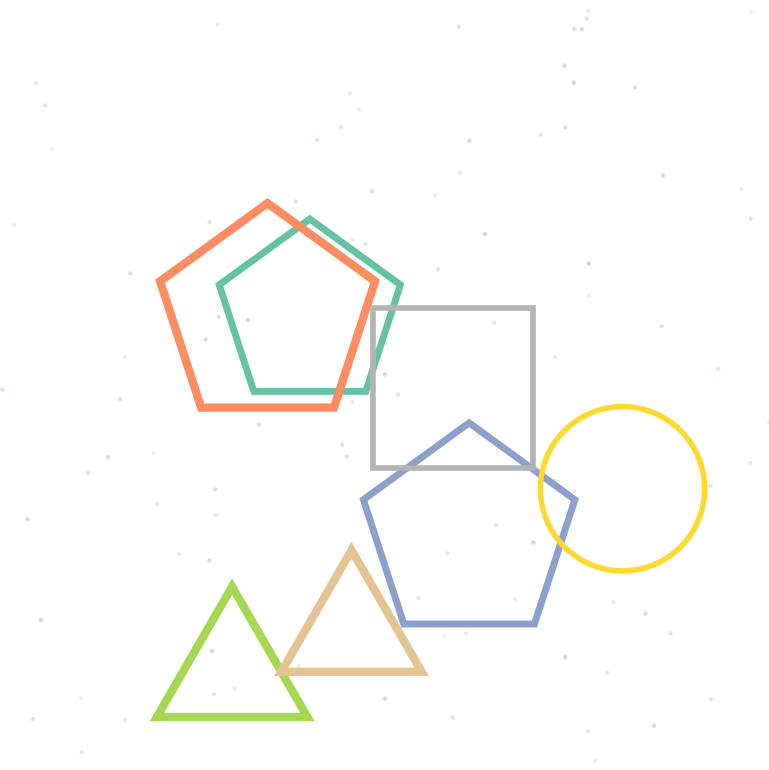[{"shape": "pentagon", "thickness": 2.5, "radius": 0.62, "center": [0.402, 0.592]}, {"shape": "pentagon", "thickness": 3, "radius": 0.73, "center": [0.348, 0.589]}, {"shape": "pentagon", "thickness": 2.5, "radius": 0.72, "center": [0.609, 0.306]}, {"shape": "triangle", "thickness": 3, "radius": 0.56, "center": [0.301, 0.125]}, {"shape": "circle", "thickness": 2, "radius": 0.53, "center": [0.808, 0.365]}, {"shape": "triangle", "thickness": 3, "radius": 0.53, "center": [0.457, 0.18]}, {"shape": "square", "thickness": 2, "radius": 0.52, "center": [0.589, 0.496]}]